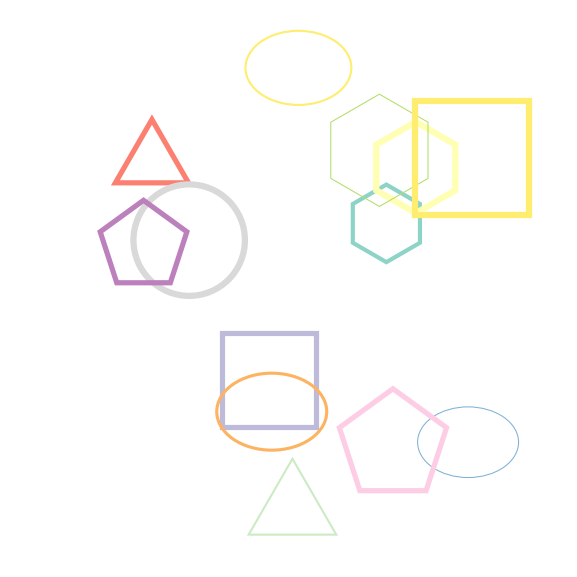[{"shape": "hexagon", "thickness": 2, "radius": 0.34, "center": [0.669, 0.612]}, {"shape": "hexagon", "thickness": 3, "radius": 0.4, "center": [0.72, 0.709]}, {"shape": "square", "thickness": 2.5, "radius": 0.41, "center": [0.465, 0.341]}, {"shape": "triangle", "thickness": 2.5, "radius": 0.37, "center": [0.263, 0.719]}, {"shape": "oval", "thickness": 0.5, "radius": 0.44, "center": [0.811, 0.233]}, {"shape": "oval", "thickness": 1.5, "radius": 0.48, "center": [0.471, 0.286]}, {"shape": "hexagon", "thickness": 0.5, "radius": 0.49, "center": [0.657, 0.739]}, {"shape": "pentagon", "thickness": 2.5, "radius": 0.49, "center": [0.68, 0.228]}, {"shape": "circle", "thickness": 3, "radius": 0.48, "center": [0.328, 0.583]}, {"shape": "pentagon", "thickness": 2.5, "radius": 0.39, "center": [0.249, 0.573]}, {"shape": "triangle", "thickness": 1, "radius": 0.44, "center": [0.506, 0.117]}, {"shape": "square", "thickness": 3, "radius": 0.49, "center": [0.817, 0.726]}, {"shape": "oval", "thickness": 1, "radius": 0.46, "center": [0.517, 0.882]}]